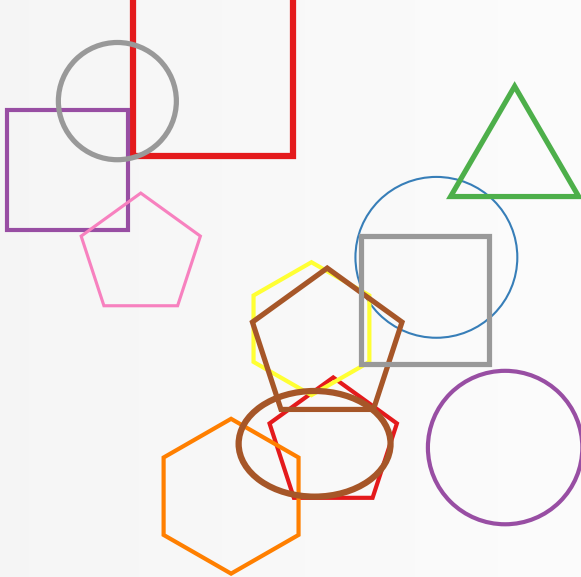[{"shape": "square", "thickness": 3, "radius": 0.69, "center": [0.366, 0.867]}, {"shape": "pentagon", "thickness": 2, "radius": 0.58, "center": [0.573, 0.23]}, {"shape": "circle", "thickness": 1, "radius": 0.7, "center": [0.751, 0.554]}, {"shape": "triangle", "thickness": 2.5, "radius": 0.64, "center": [0.885, 0.722]}, {"shape": "square", "thickness": 2, "radius": 0.52, "center": [0.116, 0.705]}, {"shape": "circle", "thickness": 2, "radius": 0.66, "center": [0.869, 0.224]}, {"shape": "hexagon", "thickness": 2, "radius": 0.67, "center": [0.398, 0.14]}, {"shape": "hexagon", "thickness": 2, "radius": 0.58, "center": [0.536, 0.43]}, {"shape": "oval", "thickness": 3, "radius": 0.65, "center": [0.541, 0.231]}, {"shape": "pentagon", "thickness": 2.5, "radius": 0.68, "center": [0.563, 0.4]}, {"shape": "pentagon", "thickness": 1.5, "radius": 0.54, "center": [0.242, 0.557]}, {"shape": "circle", "thickness": 2.5, "radius": 0.51, "center": [0.202, 0.824]}, {"shape": "square", "thickness": 2.5, "radius": 0.55, "center": [0.731, 0.479]}]